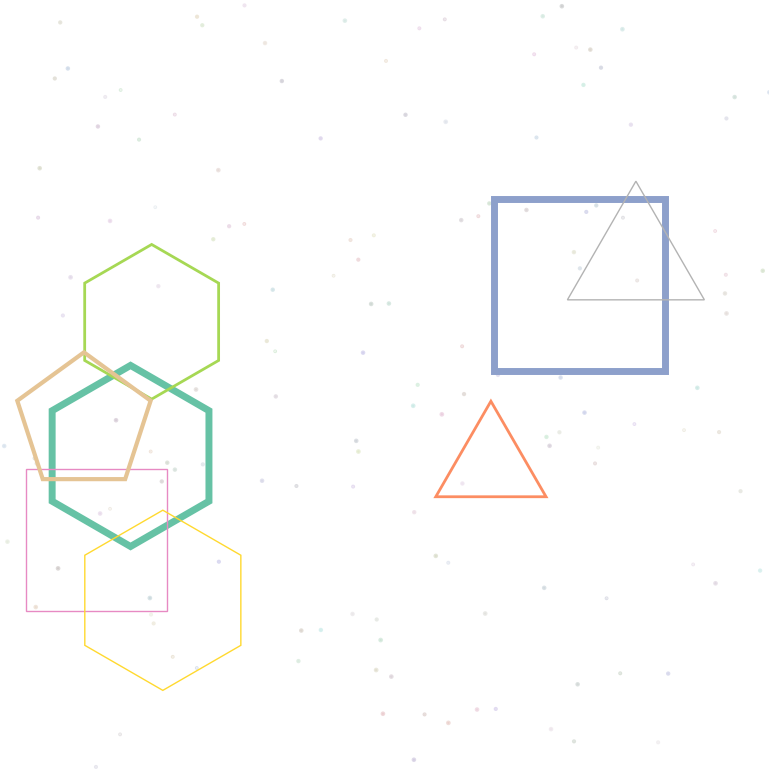[{"shape": "hexagon", "thickness": 2.5, "radius": 0.59, "center": [0.17, 0.408]}, {"shape": "triangle", "thickness": 1, "radius": 0.41, "center": [0.638, 0.396]}, {"shape": "square", "thickness": 2.5, "radius": 0.56, "center": [0.753, 0.629]}, {"shape": "square", "thickness": 0.5, "radius": 0.46, "center": [0.125, 0.299]}, {"shape": "hexagon", "thickness": 1, "radius": 0.5, "center": [0.197, 0.582]}, {"shape": "hexagon", "thickness": 0.5, "radius": 0.58, "center": [0.211, 0.22]}, {"shape": "pentagon", "thickness": 1.5, "radius": 0.46, "center": [0.109, 0.451]}, {"shape": "triangle", "thickness": 0.5, "radius": 0.51, "center": [0.826, 0.662]}]